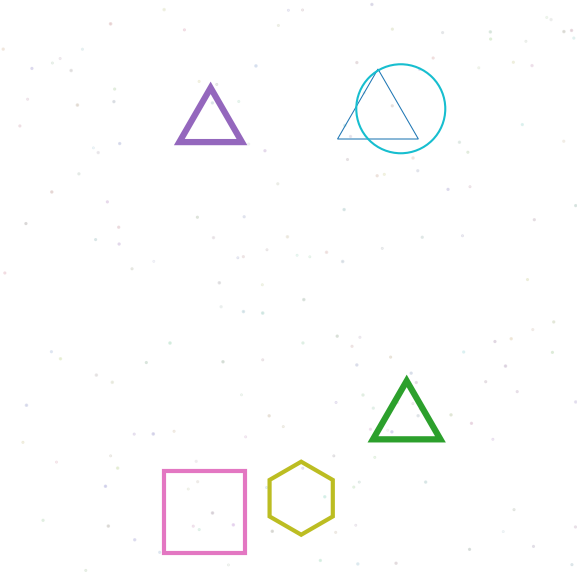[{"shape": "triangle", "thickness": 0.5, "radius": 0.4, "center": [0.654, 0.799]}, {"shape": "triangle", "thickness": 3, "radius": 0.34, "center": [0.704, 0.272]}, {"shape": "triangle", "thickness": 3, "radius": 0.31, "center": [0.365, 0.784]}, {"shape": "square", "thickness": 2, "radius": 0.35, "center": [0.354, 0.112]}, {"shape": "hexagon", "thickness": 2, "radius": 0.32, "center": [0.522, 0.136]}, {"shape": "circle", "thickness": 1, "radius": 0.39, "center": [0.694, 0.811]}]